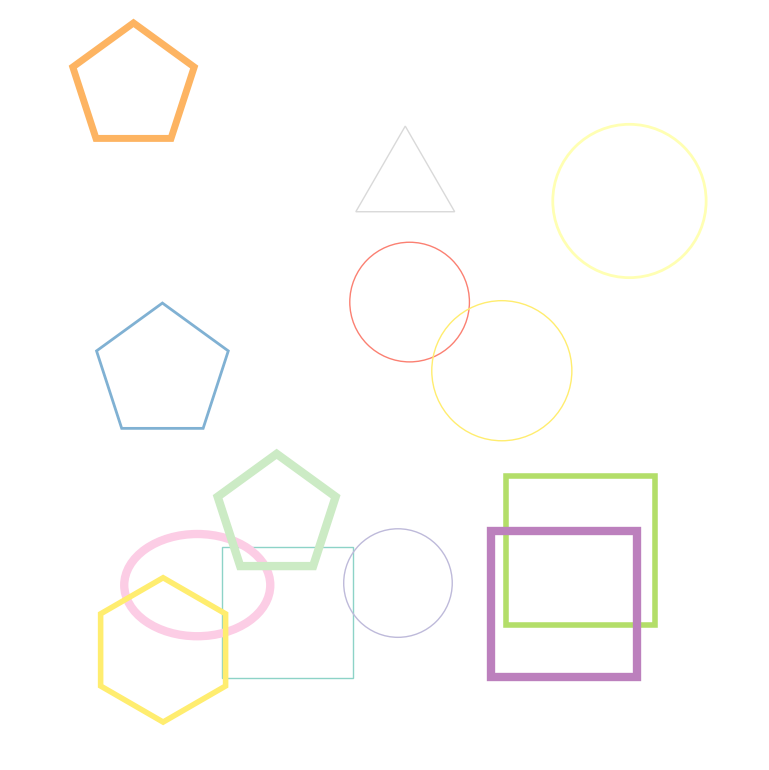[{"shape": "square", "thickness": 0.5, "radius": 0.43, "center": [0.373, 0.205]}, {"shape": "circle", "thickness": 1, "radius": 0.5, "center": [0.817, 0.739]}, {"shape": "circle", "thickness": 0.5, "radius": 0.35, "center": [0.517, 0.243]}, {"shape": "circle", "thickness": 0.5, "radius": 0.39, "center": [0.532, 0.608]}, {"shape": "pentagon", "thickness": 1, "radius": 0.45, "center": [0.211, 0.516]}, {"shape": "pentagon", "thickness": 2.5, "radius": 0.41, "center": [0.173, 0.887]}, {"shape": "square", "thickness": 2, "radius": 0.48, "center": [0.754, 0.285]}, {"shape": "oval", "thickness": 3, "radius": 0.47, "center": [0.256, 0.24]}, {"shape": "triangle", "thickness": 0.5, "radius": 0.37, "center": [0.526, 0.762]}, {"shape": "square", "thickness": 3, "radius": 0.48, "center": [0.732, 0.216]}, {"shape": "pentagon", "thickness": 3, "radius": 0.4, "center": [0.359, 0.33]}, {"shape": "circle", "thickness": 0.5, "radius": 0.45, "center": [0.652, 0.519]}, {"shape": "hexagon", "thickness": 2, "radius": 0.47, "center": [0.212, 0.156]}]